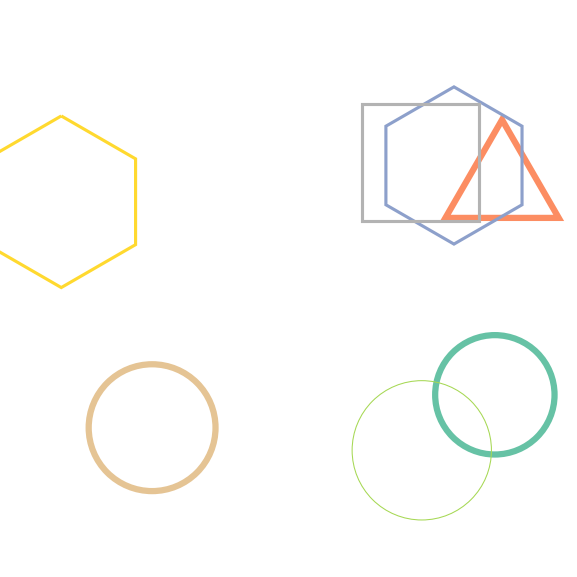[{"shape": "circle", "thickness": 3, "radius": 0.52, "center": [0.857, 0.315]}, {"shape": "triangle", "thickness": 3, "radius": 0.57, "center": [0.869, 0.678]}, {"shape": "hexagon", "thickness": 1.5, "radius": 0.68, "center": [0.786, 0.713]}, {"shape": "circle", "thickness": 0.5, "radius": 0.6, "center": [0.73, 0.219]}, {"shape": "hexagon", "thickness": 1.5, "radius": 0.74, "center": [0.106, 0.65]}, {"shape": "circle", "thickness": 3, "radius": 0.55, "center": [0.263, 0.259]}, {"shape": "square", "thickness": 1.5, "radius": 0.51, "center": [0.728, 0.718]}]